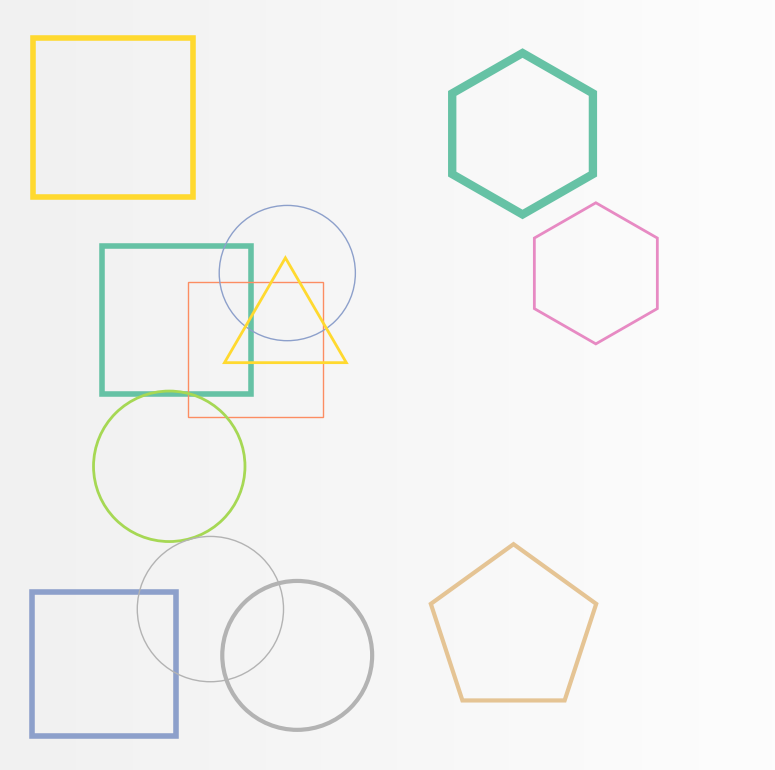[{"shape": "square", "thickness": 2, "radius": 0.48, "center": [0.227, 0.584]}, {"shape": "hexagon", "thickness": 3, "radius": 0.52, "center": [0.674, 0.826]}, {"shape": "square", "thickness": 0.5, "radius": 0.44, "center": [0.33, 0.546]}, {"shape": "circle", "thickness": 0.5, "radius": 0.44, "center": [0.371, 0.645]}, {"shape": "square", "thickness": 2, "radius": 0.47, "center": [0.134, 0.137]}, {"shape": "hexagon", "thickness": 1, "radius": 0.46, "center": [0.769, 0.645]}, {"shape": "circle", "thickness": 1, "radius": 0.49, "center": [0.218, 0.394]}, {"shape": "triangle", "thickness": 1, "radius": 0.45, "center": [0.368, 0.574]}, {"shape": "square", "thickness": 2, "radius": 0.52, "center": [0.146, 0.847]}, {"shape": "pentagon", "thickness": 1.5, "radius": 0.56, "center": [0.663, 0.181]}, {"shape": "circle", "thickness": 1.5, "radius": 0.48, "center": [0.384, 0.149]}, {"shape": "circle", "thickness": 0.5, "radius": 0.47, "center": [0.271, 0.209]}]